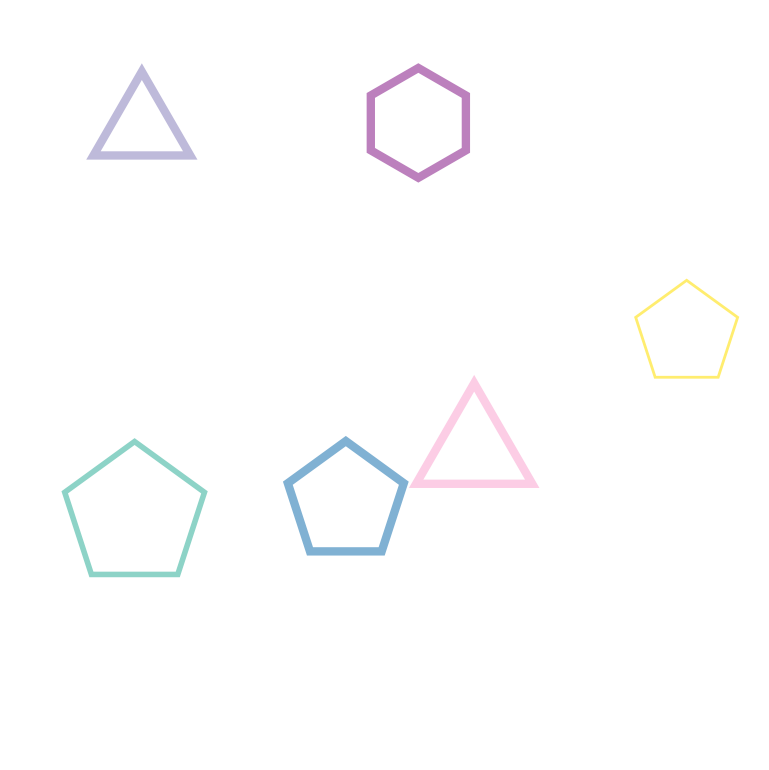[{"shape": "pentagon", "thickness": 2, "radius": 0.48, "center": [0.175, 0.331]}, {"shape": "triangle", "thickness": 3, "radius": 0.36, "center": [0.184, 0.834]}, {"shape": "pentagon", "thickness": 3, "radius": 0.4, "center": [0.449, 0.348]}, {"shape": "triangle", "thickness": 3, "radius": 0.44, "center": [0.616, 0.415]}, {"shape": "hexagon", "thickness": 3, "radius": 0.36, "center": [0.543, 0.84]}, {"shape": "pentagon", "thickness": 1, "radius": 0.35, "center": [0.892, 0.566]}]